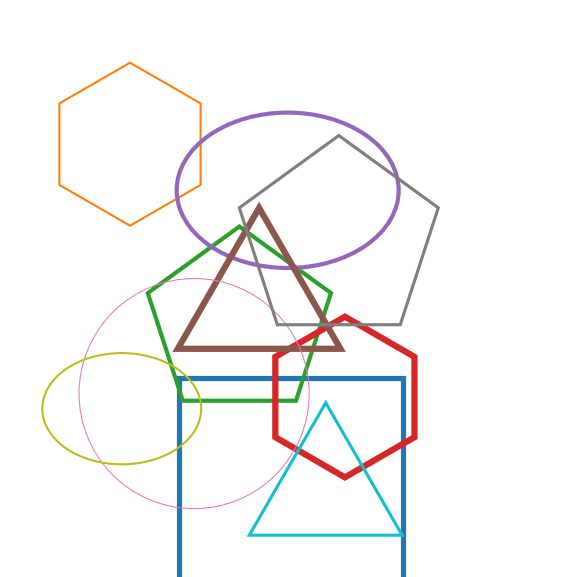[{"shape": "square", "thickness": 2.5, "radius": 0.97, "center": [0.503, 0.15]}, {"shape": "hexagon", "thickness": 1, "radius": 0.71, "center": [0.225, 0.749]}, {"shape": "pentagon", "thickness": 2, "radius": 0.83, "center": [0.415, 0.44]}, {"shape": "hexagon", "thickness": 3, "radius": 0.7, "center": [0.597, 0.312]}, {"shape": "oval", "thickness": 2, "radius": 0.96, "center": [0.498, 0.67]}, {"shape": "triangle", "thickness": 3, "radius": 0.81, "center": [0.449, 0.476]}, {"shape": "circle", "thickness": 0.5, "radius": 1.0, "center": [0.336, 0.318]}, {"shape": "pentagon", "thickness": 1.5, "radius": 0.91, "center": [0.587, 0.583]}, {"shape": "oval", "thickness": 1, "radius": 0.69, "center": [0.211, 0.291]}, {"shape": "triangle", "thickness": 1.5, "radius": 0.76, "center": [0.564, 0.149]}]